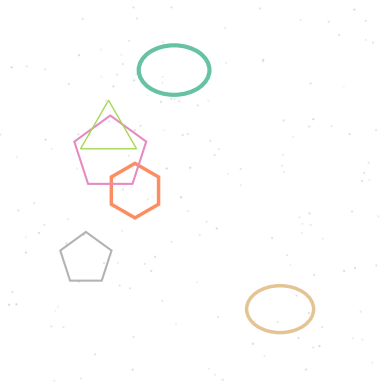[{"shape": "oval", "thickness": 3, "radius": 0.46, "center": [0.452, 0.818]}, {"shape": "hexagon", "thickness": 2.5, "radius": 0.35, "center": [0.351, 0.505]}, {"shape": "pentagon", "thickness": 1.5, "radius": 0.49, "center": [0.286, 0.602]}, {"shape": "triangle", "thickness": 1, "radius": 0.42, "center": [0.282, 0.656]}, {"shape": "oval", "thickness": 2.5, "radius": 0.44, "center": [0.728, 0.197]}, {"shape": "pentagon", "thickness": 1.5, "radius": 0.35, "center": [0.223, 0.328]}]